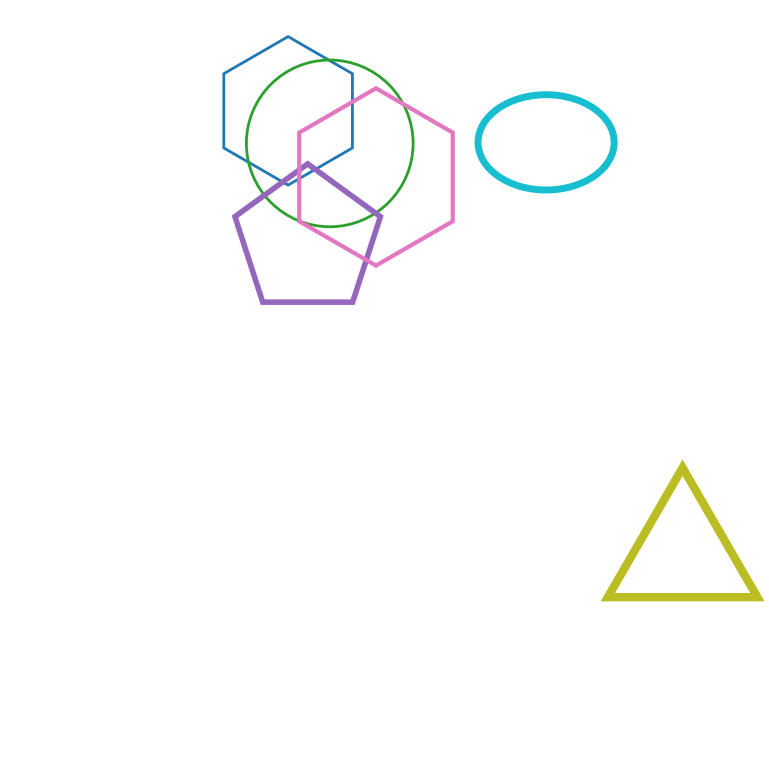[{"shape": "hexagon", "thickness": 1, "radius": 0.48, "center": [0.374, 0.856]}, {"shape": "circle", "thickness": 1, "radius": 0.54, "center": [0.428, 0.814]}, {"shape": "pentagon", "thickness": 2, "radius": 0.5, "center": [0.4, 0.688]}, {"shape": "hexagon", "thickness": 1.5, "radius": 0.58, "center": [0.488, 0.77]}, {"shape": "triangle", "thickness": 3, "radius": 0.56, "center": [0.886, 0.281]}, {"shape": "oval", "thickness": 2.5, "radius": 0.44, "center": [0.709, 0.815]}]